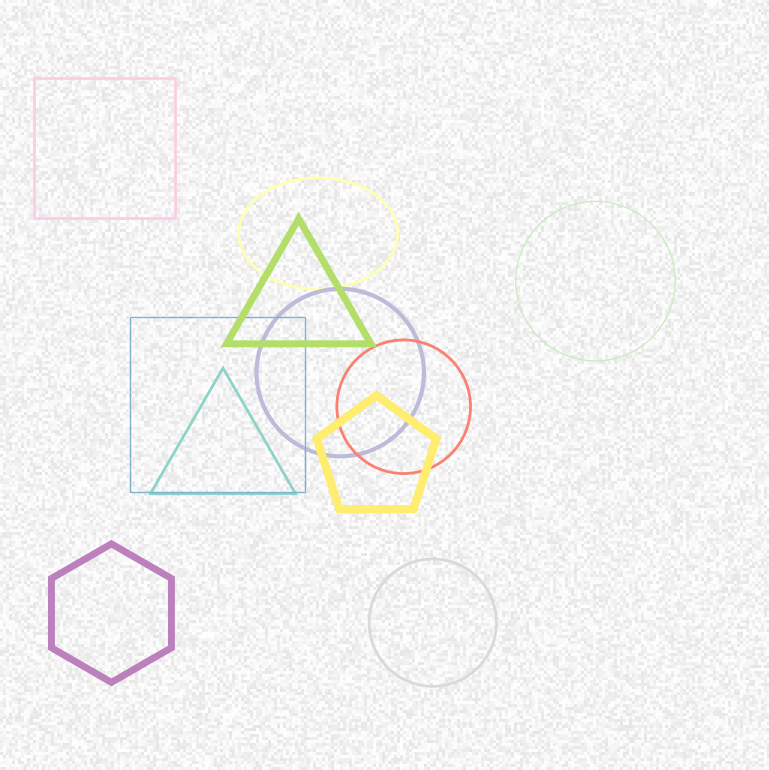[{"shape": "triangle", "thickness": 1, "radius": 0.54, "center": [0.29, 0.413]}, {"shape": "oval", "thickness": 1, "radius": 0.52, "center": [0.413, 0.697]}, {"shape": "circle", "thickness": 1.5, "radius": 0.54, "center": [0.442, 0.516]}, {"shape": "circle", "thickness": 1, "radius": 0.43, "center": [0.524, 0.472]}, {"shape": "square", "thickness": 0.5, "radius": 0.57, "center": [0.283, 0.474]}, {"shape": "triangle", "thickness": 2.5, "radius": 0.54, "center": [0.388, 0.608]}, {"shape": "square", "thickness": 1, "radius": 0.46, "center": [0.136, 0.808]}, {"shape": "circle", "thickness": 1, "radius": 0.41, "center": [0.562, 0.191]}, {"shape": "hexagon", "thickness": 2.5, "radius": 0.45, "center": [0.145, 0.204]}, {"shape": "circle", "thickness": 0.5, "radius": 0.52, "center": [0.773, 0.635]}, {"shape": "pentagon", "thickness": 3, "radius": 0.41, "center": [0.489, 0.405]}]